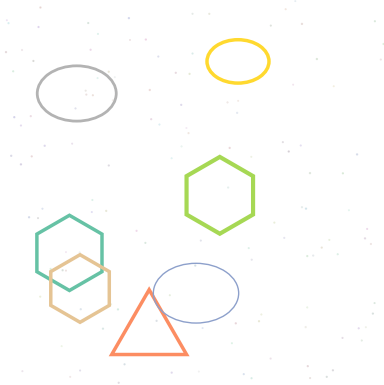[{"shape": "hexagon", "thickness": 2.5, "radius": 0.49, "center": [0.18, 0.343]}, {"shape": "triangle", "thickness": 2.5, "radius": 0.56, "center": [0.387, 0.135]}, {"shape": "oval", "thickness": 1, "radius": 0.55, "center": [0.509, 0.238]}, {"shape": "hexagon", "thickness": 3, "radius": 0.5, "center": [0.571, 0.493]}, {"shape": "oval", "thickness": 2.5, "radius": 0.4, "center": [0.618, 0.84]}, {"shape": "hexagon", "thickness": 2.5, "radius": 0.44, "center": [0.208, 0.251]}, {"shape": "oval", "thickness": 2, "radius": 0.51, "center": [0.199, 0.757]}]